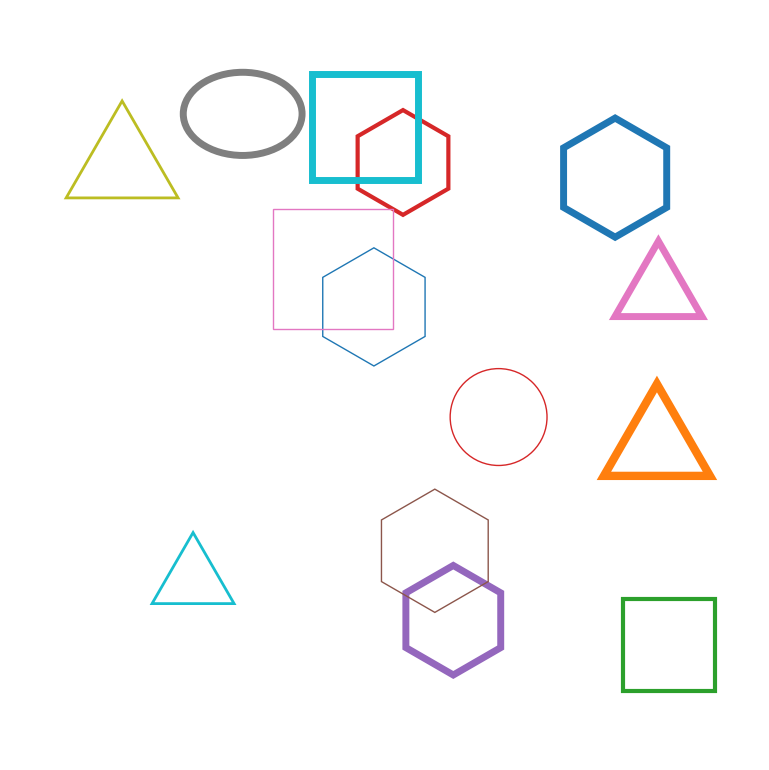[{"shape": "hexagon", "thickness": 0.5, "radius": 0.38, "center": [0.486, 0.601]}, {"shape": "hexagon", "thickness": 2.5, "radius": 0.39, "center": [0.799, 0.769]}, {"shape": "triangle", "thickness": 3, "radius": 0.4, "center": [0.853, 0.422]}, {"shape": "square", "thickness": 1.5, "radius": 0.3, "center": [0.869, 0.162]}, {"shape": "hexagon", "thickness": 1.5, "radius": 0.34, "center": [0.523, 0.789]}, {"shape": "circle", "thickness": 0.5, "radius": 0.31, "center": [0.648, 0.458]}, {"shape": "hexagon", "thickness": 2.5, "radius": 0.36, "center": [0.589, 0.195]}, {"shape": "hexagon", "thickness": 0.5, "radius": 0.4, "center": [0.565, 0.285]}, {"shape": "triangle", "thickness": 2.5, "radius": 0.33, "center": [0.855, 0.621]}, {"shape": "square", "thickness": 0.5, "radius": 0.39, "center": [0.433, 0.651]}, {"shape": "oval", "thickness": 2.5, "radius": 0.39, "center": [0.315, 0.852]}, {"shape": "triangle", "thickness": 1, "radius": 0.42, "center": [0.159, 0.785]}, {"shape": "square", "thickness": 2.5, "radius": 0.35, "center": [0.474, 0.835]}, {"shape": "triangle", "thickness": 1, "radius": 0.31, "center": [0.251, 0.247]}]